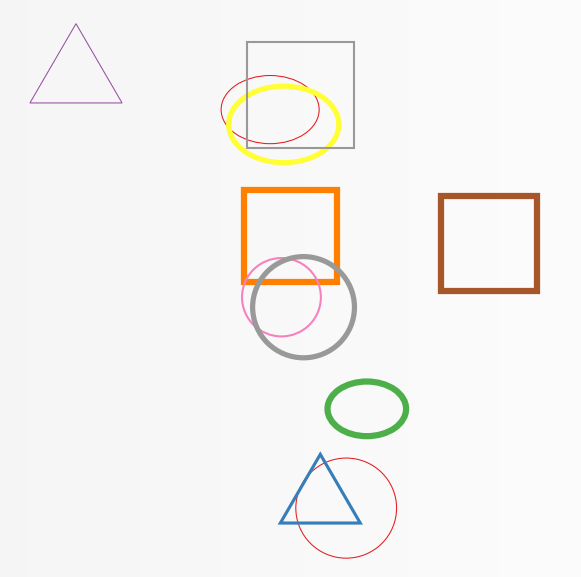[{"shape": "oval", "thickness": 0.5, "radius": 0.42, "center": [0.465, 0.809]}, {"shape": "circle", "thickness": 0.5, "radius": 0.43, "center": [0.596, 0.119]}, {"shape": "triangle", "thickness": 1.5, "radius": 0.4, "center": [0.551, 0.133]}, {"shape": "oval", "thickness": 3, "radius": 0.34, "center": [0.631, 0.291]}, {"shape": "triangle", "thickness": 0.5, "radius": 0.46, "center": [0.131, 0.867]}, {"shape": "square", "thickness": 3, "radius": 0.4, "center": [0.499, 0.591]}, {"shape": "oval", "thickness": 2.5, "radius": 0.47, "center": [0.488, 0.784]}, {"shape": "square", "thickness": 3, "radius": 0.41, "center": [0.842, 0.577]}, {"shape": "circle", "thickness": 1, "radius": 0.34, "center": [0.484, 0.484]}, {"shape": "square", "thickness": 1, "radius": 0.46, "center": [0.517, 0.835]}, {"shape": "circle", "thickness": 2.5, "radius": 0.44, "center": [0.522, 0.467]}]